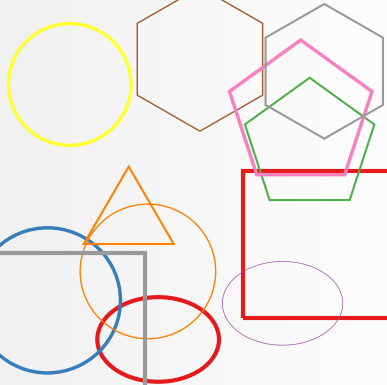[{"shape": "square", "thickness": 3, "radius": 0.95, "center": [0.818, 0.366]}, {"shape": "oval", "thickness": 3, "radius": 0.79, "center": [0.408, 0.118]}, {"shape": "circle", "thickness": 2.5, "radius": 0.94, "center": [0.122, 0.22]}, {"shape": "pentagon", "thickness": 1.5, "radius": 0.88, "center": [0.799, 0.622]}, {"shape": "oval", "thickness": 0.5, "radius": 0.78, "center": [0.729, 0.212]}, {"shape": "circle", "thickness": 1, "radius": 0.87, "center": [0.382, 0.295]}, {"shape": "triangle", "thickness": 1.5, "radius": 0.67, "center": [0.332, 0.433]}, {"shape": "circle", "thickness": 2.5, "radius": 0.79, "center": [0.18, 0.781]}, {"shape": "hexagon", "thickness": 1, "radius": 0.93, "center": [0.516, 0.846]}, {"shape": "pentagon", "thickness": 2.5, "radius": 0.97, "center": [0.776, 0.703]}, {"shape": "hexagon", "thickness": 1.5, "radius": 0.87, "center": [0.837, 0.815]}, {"shape": "square", "thickness": 3, "radius": 0.97, "center": [0.18, 0.151]}]